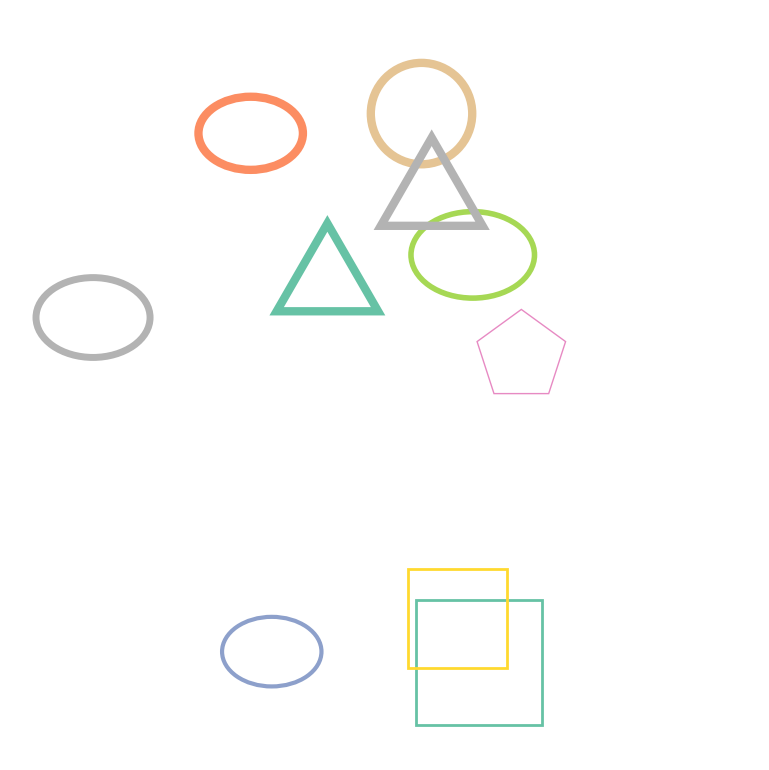[{"shape": "square", "thickness": 1, "radius": 0.41, "center": [0.622, 0.139]}, {"shape": "triangle", "thickness": 3, "radius": 0.38, "center": [0.425, 0.634]}, {"shape": "oval", "thickness": 3, "radius": 0.34, "center": [0.326, 0.827]}, {"shape": "oval", "thickness": 1.5, "radius": 0.32, "center": [0.353, 0.154]}, {"shape": "pentagon", "thickness": 0.5, "radius": 0.3, "center": [0.677, 0.538]}, {"shape": "oval", "thickness": 2, "radius": 0.4, "center": [0.614, 0.669]}, {"shape": "square", "thickness": 1, "radius": 0.32, "center": [0.594, 0.197]}, {"shape": "circle", "thickness": 3, "radius": 0.33, "center": [0.547, 0.852]}, {"shape": "triangle", "thickness": 3, "radius": 0.38, "center": [0.561, 0.745]}, {"shape": "oval", "thickness": 2.5, "radius": 0.37, "center": [0.121, 0.588]}]